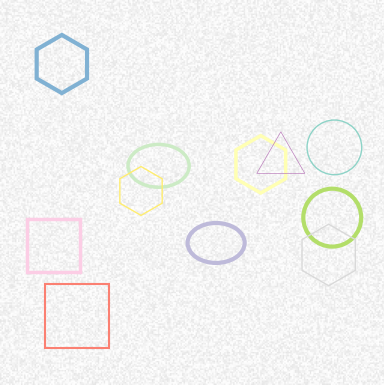[{"shape": "circle", "thickness": 1, "radius": 0.36, "center": [0.869, 0.617]}, {"shape": "hexagon", "thickness": 2.5, "radius": 0.37, "center": [0.677, 0.573]}, {"shape": "oval", "thickness": 3, "radius": 0.37, "center": [0.561, 0.369]}, {"shape": "square", "thickness": 1.5, "radius": 0.41, "center": [0.199, 0.18]}, {"shape": "hexagon", "thickness": 3, "radius": 0.38, "center": [0.161, 0.834]}, {"shape": "circle", "thickness": 3, "radius": 0.38, "center": [0.863, 0.435]}, {"shape": "square", "thickness": 2.5, "radius": 0.35, "center": [0.138, 0.363]}, {"shape": "hexagon", "thickness": 1, "radius": 0.4, "center": [0.854, 0.338]}, {"shape": "triangle", "thickness": 0.5, "radius": 0.36, "center": [0.729, 0.586]}, {"shape": "oval", "thickness": 2.5, "radius": 0.4, "center": [0.412, 0.569]}, {"shape": "hexagon", "thickness": 1, "radius": 0.32, "center": [0.366, 0.504]}]